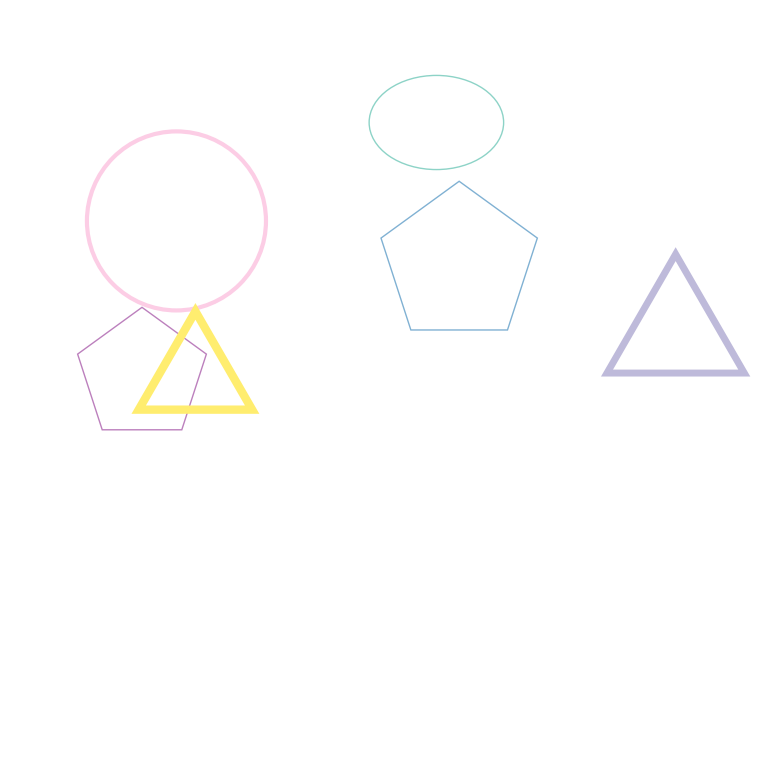[{"shape": "oval", "thickness": 0.5, "radius": 0.44, "center": [0.567, 0.841]}, {"shape": "triangle", "thickness": 2.5, "radius": 0.51, "center": [0.877, 0.567]}, {"shape": "pentagon", "thickness": 0.5, "radius": 0.53, "center": [0.596, 0.658]}, {"shape": "circle", "thickness": 1.5, "radius": 0.58, "center": [0.229, 0.713]}, {"shape": "pentagon", "thickness": 0.5, "radius": 0.44, "center": [0.184, 0.513]}, {"shape": "triangle", "thickness": 3, "radius": 0.43, "center": [0.254, 0.511]}]